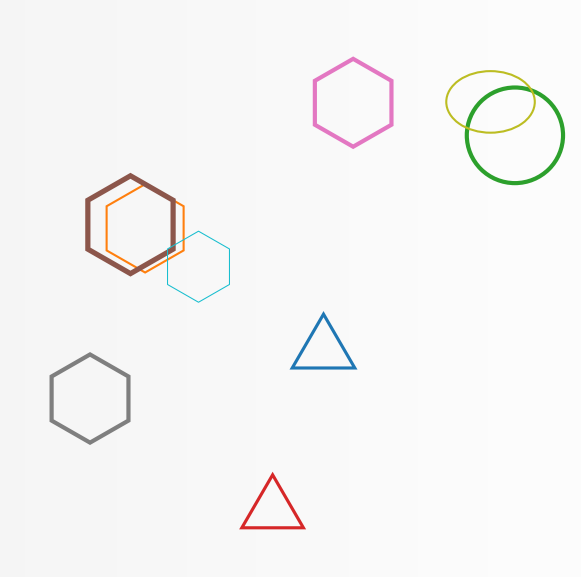[{"shape": "triangle", "thickness": 1.5, "radius": 0.31, "center": [0.557, 0.393]}, {"shape": "hexagon", "thickness": 1, "radius": 0.38, "center": [0.25, 0.604]}, {"shape": "circle", "thickness": 2, "radius": 0.41, "center": [0.886, 0.765]}, {"shape": "triangle", "thickness": 1.5, "radius": 0.31, "center": [0.469, 0.116]}, {"shape": "hexagon", "thickness": 2.5, "radius": 0.42, "center": [0.224, 0.61]}, {"shape": "hexagon", "thickness": 2, "radius": 0.38, "center": [0.608, 0.821]}, {"shape": "hexagon", "thickness": 2, "radius": 0.38, "center": [0.155, 0.309]}, {"shape": "oval", "thickness": 1, "radius": 0.38, "center": [0.844, 0.823]}, {"shape": "hexagon", "thickness": 0.5, "radius": 0.31, "center": [0.342, 0.537]}]